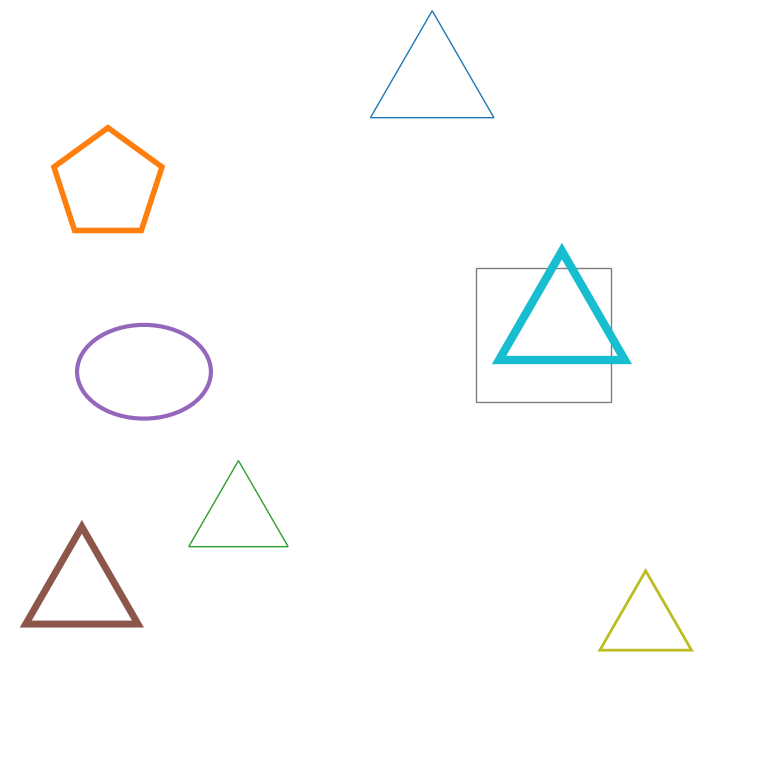[{"shape": "triangle", "thickness": 0.5, "radius": 0.46, "center": [0.561, 0.893]}, {"shape": "pentagon", "thickness": 2, "radius": 0.37, "center": [0.14, 0.76]}, {"shape": "triangle", "thickness": 0.5, "radius": 0.37, "center": [0.31, 0.327]}, {"shape": "oval", "thickness": 1.5, "radius": 0.43, "center": [0.187, 0.517]}, {"shape": "triangle", "thickness": 2.5, "radius": 0.42, "center": [0.106, 0.232]}, {"shape": "square", "thickness": 0.5, "radius": 0.44, "center": [0.706, 0.565]}, {"shape": "triangle", "thickness": 1, "radius": 0.34, "center": [0.839, 0.19]}, {"shape": "triangle", "thickness": 3, "radius": 0.47, "center": [0.73, 0.58]}]